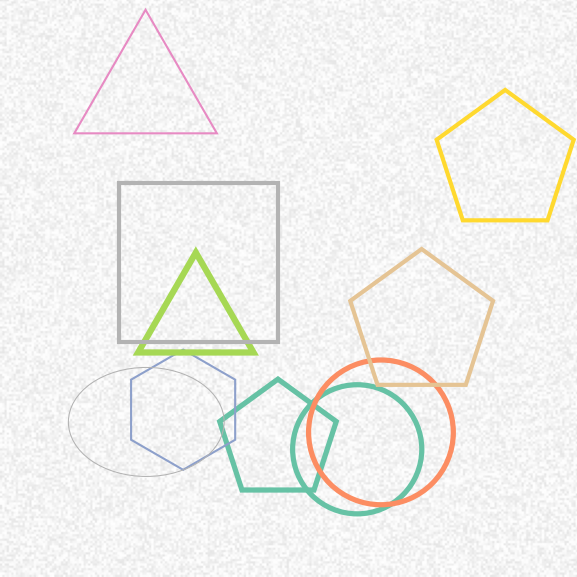[{"shape": "circle", "thickness": 2.5, "radius": 0.56, "center": [0.619, 0.221]}, {"shape": "pentagon", "thickness": 2.5, "radius": 0.53, "center": [0.481, 0.236]}, {"shape": "circle", "thickness": 2.5, "radius": 0.63, "center": [0.66, 0.25]}, {"shape": "hexagon", "thickness": 1, "radius": 0.52, "center": [0.317, 0.29]}, {"shape": "triangle", "thickness": 1, "radius": 0.71, "center": [0.252, 0.84]}, {"shape": "triangle", "thickness": 3, "radius": 0.58, "center": [0.339, 0.446]}, {"shape": "pentagon", "thickness": 2, "radius": 0.62, "center": [0.875, 0.719]}, {"shape": "pentagon", "thickness": 2, "radius": 0.65, "center": [0.73, 0.438]}, {"shape": "oval", "thickness": 0.5, "radius": 0.67, "center": [0.253, 0.268]}, {"shape": "square", "thickness": 2, "radius": 0.69, "center": [0.344, 0.545]}]